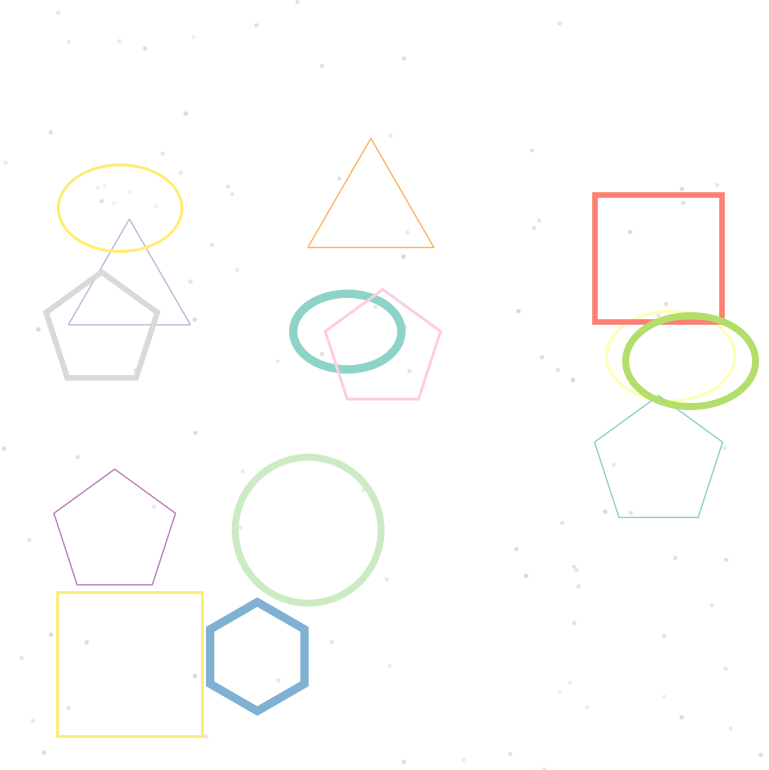[{"shape": "oval", "thickness": 3, "radius": 0.35, "center": [0.451, 0.569]}, {"shape": "pentagon", "thickness": 0.5, "radius": 0.44, "center": [0.855, 0.399]}, {"shape": "oval", "thickness": 1, "radius": 0.42, "center": [0.871, 0.538]}, {"shape": "triangle", "thickness": 0.5, "radius": 0.46, "center": [0.168, 0.624]}, {"shape": "square", "thickness": 2, "radius": 0.41, "center": [0.855, 0.665]}, {"shape": "hexagon", "thickness": 3, "radius": 0.35, "center": [0.334, 0.147]}, {"shape": "triangle", "thickness": 0.5, "radius": 0.47, "center": [0.482, 0.726]}, {"shape": "oval", "thickness": 2.5, "radius": 0.42, "center": [0.897, 0.531]}, {"shape": "pentagon", "thickness": 1, "radius": 0.39, "center": [0.497, 0.545]}, {"shape": "pentagon", "thickness": 2, "radius": 0.38, "center": [0.132, 0.571]}, {"shape": "pentagon", "thickness": 0.5, "radius": 0.42, "center": [0.149, 0.308]}, {"shape": "circle", "thickness": 2.5, "radius": 0.47, "center": [0.4, 0.311]}, {"shape": "oval", "thickness": 1, "radius": 0.4, "center": [0.156, 0.73]}, {"shape": "square", "thickness": 1, "radius": 0.47, "center": [0.168, 0.137]}]